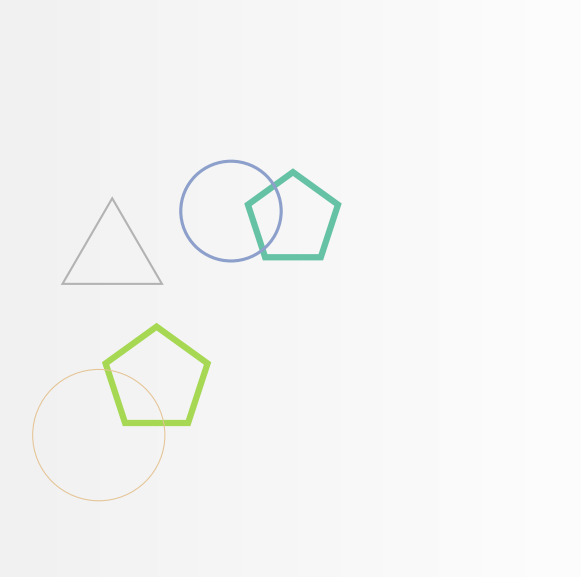[{"shape": "pentagon", "thickness": 3, "radius": 0.41, "center": [0.504, 0.62]}, {"shape": "circle", "thickness": 1.5, "radius": 0.43, "center": [0.397, 0.634]}, {"shape": "pentagon", "thickness": 3, "radius": 0.46, "center": [0.269, 0.341]}, {"shape": "circle", "thickness": 0.5, "radius": 0.57, "center": [0.17, 0.246]}, {"shape": "triangle", "thickness": 1, "radius": 0.49, "center": [0.193, 0.557]}]